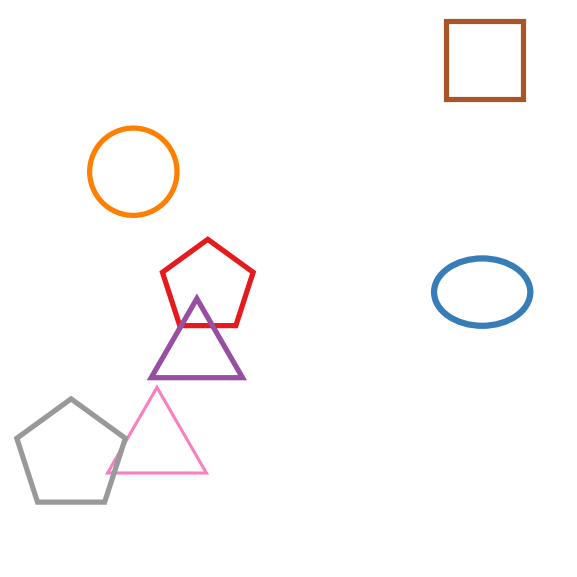[{"shape": "pentagon", "thickness": 2.5, "radius": 0.41, "center": [0.36, 0.502]}, {"shape": "oval", "thickness": 3, "radius": 0.42, "center": [0.835, 0.493]}, {"shape": "triangle", "thickness": 2.5, "radius": 0.46, "center": [0.341, 0.391]}, {"shape": "circle", "thickness": 2.5, "radius": 0.38, "center": [0.231, 0.702]}, {"shape": "square", "thickness": 2.5, "radius": 0.33, "center": [0.839, 0.895]}, {"shape": "triangle", "thickness": 1.5, "radius": 0.49, "center": [0.272, 0.229]}, {"shape": "pentagon", "thickness": 2.5, "radius": 0.49, "center": [0.123, 0.21]}]